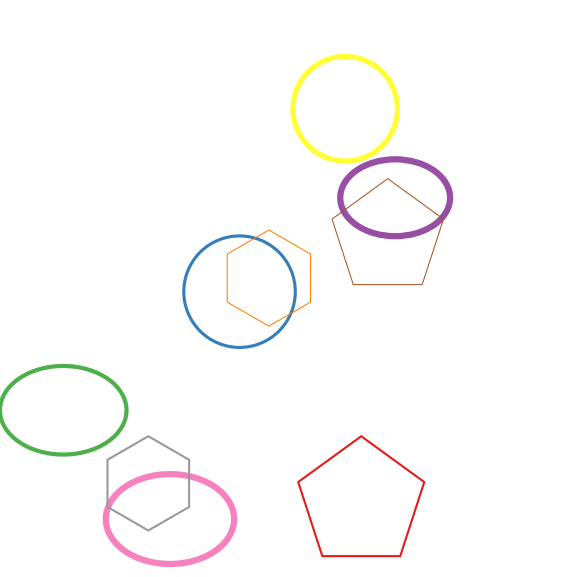[{"shape": "pentagon", "thickness": 1, "radius": 0.57, "center": [0.626, 0.129]}, {"shape": "circle", "thickness": 1.5, "radius": 0.48, "center": [0.415, 0.494]}, {"shape": "oval", "thickness": 2, "radius": 0.55, "center": [0.11, 0.289]}, {"shape": "oval", "thickness": 3, "radius": 0.48, "center": [0.684, 0.657]}, {"shape": "hexagon", "thickness": 0.5, "radius": 0.42, "center": [0.466, 0.518]}, {"shape": "circle", "thickness": 2.5, "radius": 0.45, "center": [0.598, 0.811]}, {"shape": "pentagon", "thickness": 0.5, "radius": 0.51, "center": [0.671, 0.588]}, {"shape": "oval", "thickness": 3, "radius": 0.56, "center": [0.294, 0.1]}, {"shape": "hexagon", "thickness": 1, "radius": 0.41, "center": [0.257, 0.162]}]